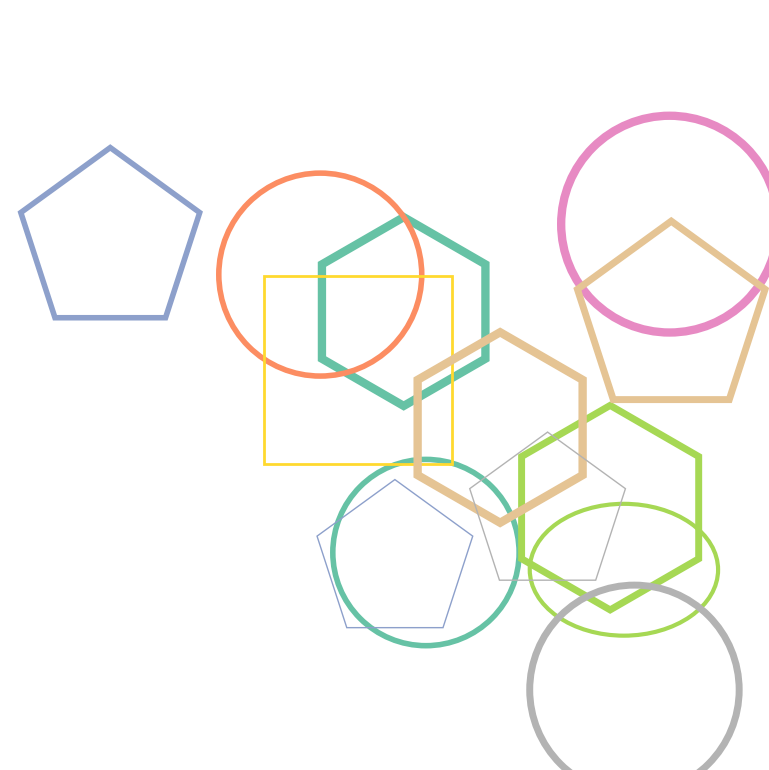[{"shape": "hexagon", "thickness": 3, "radius": 0.61, "center": [0.524, 0.595]}, {"shape": "circle", "thickness": 2, "radius": 0.6, "center": [0.553, 0.282]}, {"shape": "circle", "thickness": 2, "radius": 0.66, "center": [0.416, 0.643]}, {"shape": "pentagon", "thickness": 2, "radius": 0.61, "center": [0.143, 0.686]}, {"shape": "pentagon", "thickness": 0.5, "radius": 0.53, "center": [0.513, 0.271]}, {"shape": "circle", "thickness": 3, "radius": 0.7, "center": [0.87, 0.709]}, {"shape": "hexagon", "thickness": 2.5, "radius": 0.66, "center": [0.792, 0.341]}, {"shape": "oval", "thickness": 1.5, "radius": 0.61, "center": [0.81, 0.26]}, {"shape": "square", "thickness": 1, "radius": 0.61, "center": [0.465, 0.52]}, {"shape": "hexagon", "thickness": 3, "radius": 0.62, "center": [0.65, 0.445]}, {"shape": "pentagon", "thickness": 2.5, "radius": 0.64, "center": [0.872, 0.585]}, {"shape": "pentagon", "thickness": 0.5, "radius": 0.53, "center": [0.711, 0.333]}, {"shape": "circle", "thickness": 2.5, "radius": 0.68, "center": [0.824, 0.104]}]